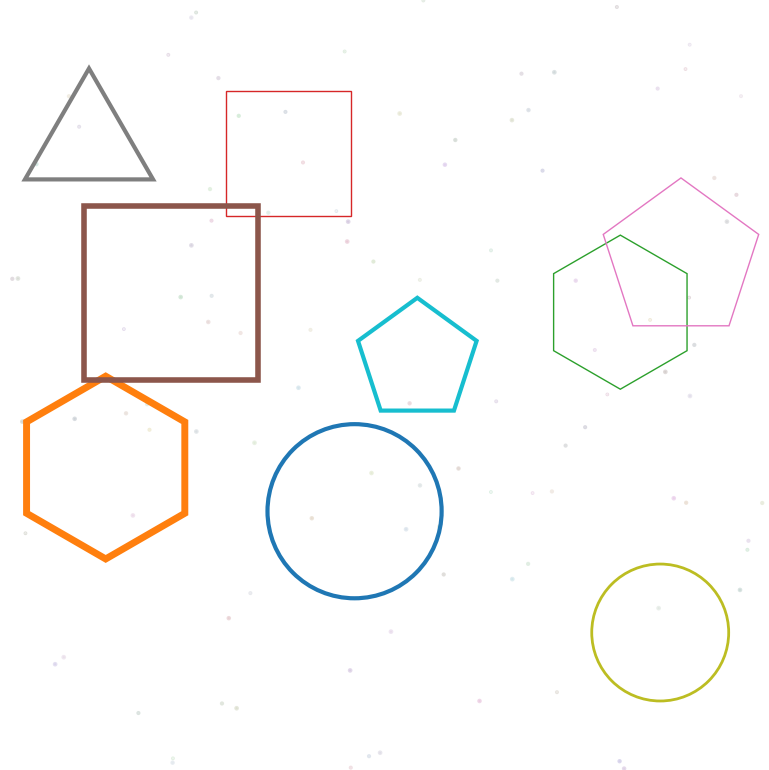[{"shape": "circle", "thickness": 1.5, "radius": 0.57, "center": [0.46, 0.336]}, {"shape": "hexagon", "thickness": 2.5, "radius": 0.59, "center": [0.137, 0.393]}, {"shape": "hexagon", "thickness": 0.5, "radius": 0.5, "center": [0.806, 0.595]}, {"shape": "square", "thickness": 0.5, "radius": 0.41, "center": [0.375, 0.8]}, {"shape": "square", "thickness": 2, "radius": 0.56, "center": [0.222, 0.619]}, {"shape": "pentagon", "thickness": 0.5, "radius": 0.53, "center": [0.884, 0.663]}, {"shape": "triangle", "thickness": 1.5, "radius": 0.48, "center": [0.116, 0.815]}, {"shape": "circle", "thickness": 1, "radius": 0.44, "center": [0.857, 0.179]}, {"shape": "pentagon", "thickness": 1.5, "radius": 0.4, "center": [0.542, 0.532]}]